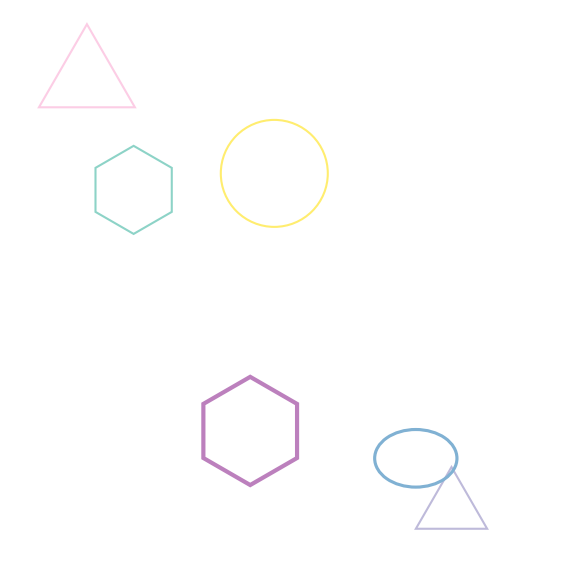[{"shape": "hexagon", "thickness": 1, "radius": 0.38, "center": [0.231, 0.67]}, {"shape": "triangle", "thickness": 1, "radius": 0.36, "center": [0.782, 0.119]}, {"shape": "oval", "thickness": 1.5, "radius": 0.36, "center": [0.72, 0.206]}, {"shape": "triangle", "thickness": 1, "radius": 0.48, "center": [0.151, 0.861]}, {"shape": "hexagon", "thickness": 2, "radius": 0.47, "center": [0.433, 0.253]}, {"shape": "circle", "thickness": 1, "radius": 0.46, "center": [0.475, 0.699]}]